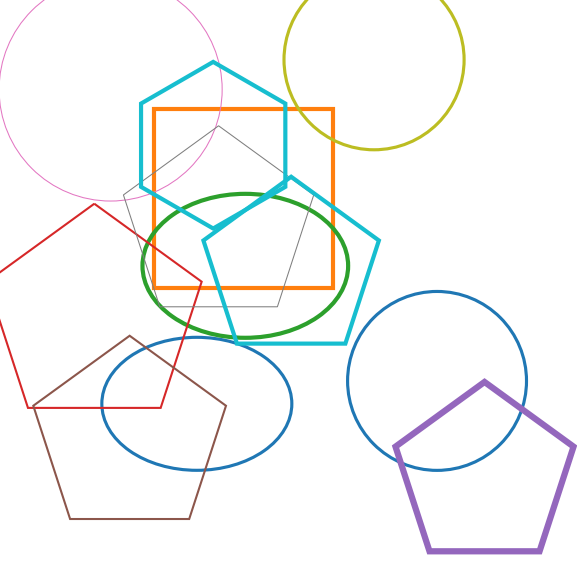[{"shape": "oval", "thickness": 1.5, "radius": 0.82, "center": [0.341, 0.3]}, {"shape": "circle", "thickness": 1.5, "radius": 0.77, "center": [0.757, 0.34]}, {"shape": "square", "thickness": 2, "radius": 0.78, "center": [0.422, 0.656]}, {"shape": "oval", "thickness": 2, "radius": 0.89, "center": [0.425, 0.539]}, {"shape": "pentagon", "thickness": 1, "radius": 0.98, "center": [0.163, 0.451]}, {"shape": "pentagon", "thickness": 3, "radius": 0.81, "center": [0.839, 0.176]}, {"shape": "pentagon", "thickness": 1, "radius": 0.88, "center": [0.224, 0.242]}, {"shape": "circle", "thickness": 0.5, "radius": 0.97, "center": [0.192, 0.844]}, {"shape": "pentagon", "thickness": 0.5, "radius": 0.87, "center": [0.379, 0.608]}, {"shape": "circle", "thickness": 1.5, "radius": 0.78, "center": [0.648, 0.896]}, {"shape": "hexagon", "thickness": 2, "radius": 0.72, "center": [0.369, 0.748]}, {"shape": "pentagon", "thickness": 2, "radius": 0.8, "center": [0.504, 0.533]}]